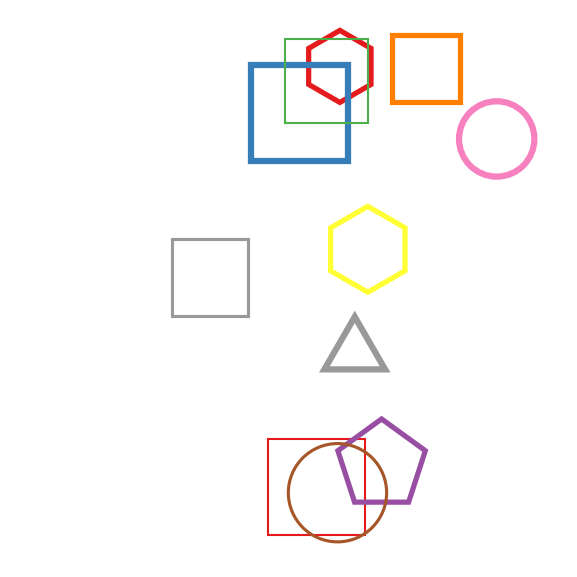[{"shape": "hexagon", "thickness": 2.5, "radius": 0.31, "center": [0.588, 0.884]}, {"shape": "square", "thickness": 1, "radius": 0.42, "center": [0.548, 0.156]}, {"shape": "square", "thickness": 3, "radius": 0.42, "center": [0.519, 0.804]}, {"shape": "square", "thickness": 1, "radius": 0.36, "center": [0.566, 0.859]}, {"shape": "pentagon", "thickness": 2.5, "radius": 0.4, "center": [0.661, 0.194]}, {"shape": "square", "thickness": 2.5, "radius": 0.29, "center": [0.738, 0.88]}, {"shape": "hexagon", "thickness": 2.5, "radius": 0.37, "center": [0.637, 0.567]}, {"shape": "circle", "thickness": 1.5, "radius": 0.43, "center": [0.584, 0.146]}, {"shape": "circle", "thickness": 3, "radius": 0.33, "center": [0.86, 0.759]}, {"shape": "square", "thickness": 1.5, "radius": 0.33, "center": [0.364, 0.518]}, {"shape": "triangle", "thickness": 3, "radius": 0.3, "center": [0.614, 0.39]}]